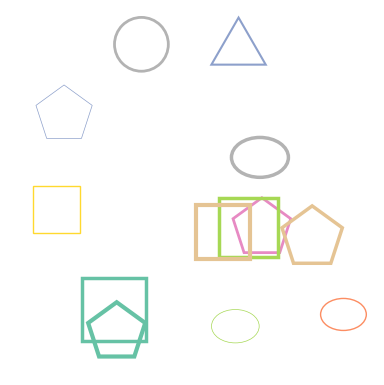[{"shape": "square", "thickness": 2.5, "radius": 0.41, "center": [0.296, 0.196]}, {"shape": "pentagon", "thickness": 3, "radius": 0.39, "center": [0.303, 0.137]}, {"shape": "oval", "thickness": 1, "radius": 0.3, "center": [0.892, 0.183]}, {"shape": "pentagon", "thickness": 0.5, "radius": 0.38, "center": [0.166, 0.703]}, {"shape": "triangle", "thickness": 1.5, "radius": 0.41, "center": [0.62, 0.873]}, {"shape": "pentagon", "thickness": 2, "radius": 0.39, "center": [0.68, 0.408]}, {"shape": "oval", "thickness": 0.5, "radius": 0.31, "center": [0.611, 0.153]}, {"shape": "square", "thickness": 2.5, "radius": 0.38, "center": [0.647, 0.408]}, {"shape": "square", "thickness": 1, "radius": 0.3, "center": [0.146, 0.455]}, {"shape": "pentagon", "thickness": 2.5, "radius": 0.41, "center": [0.811, 0.383]}, {"shape": "square", "thickness": 3, "radius": 0.35, "center": [0.58, 0.397]}, {"shape": "oval", "thickness": 2.5, "radius": 0.37, "center": [0.675, 0.591]}, {"shape": "circle", "thickness": 2, "radius": 0.35, "center": [0.367, 0.885]}]